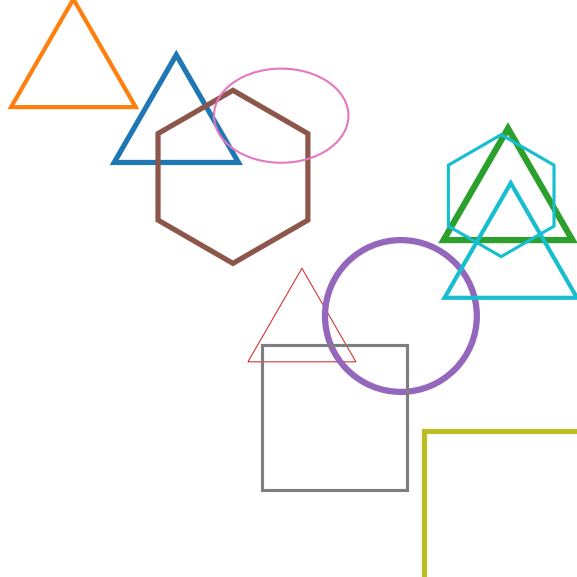[{"shape": "triangle", "thickness": 2.5, "radius": 0.62, "center": [0.305, 0.78]}, {"shape": "triangle", "thickness": 2, "radius": 0.62, "center": [0.127, 0.876]}, {"shape": "triangle", "thickness": 3, "radius": 0.64, "center": [0.88, 0.648]}, {"shape": "triangle", "thickness": 0.5, "radius": 0.54, "center": [0.523, 0.427]}, {"shape": "circle", "thickness": 3, "radius": 0.66, "center": [0.694, 0.452]}, {"shape": "hexagon", "thickness": 2.5, "radius": 0.75, "center": [0.403, 0.693]}, {"shape": "oval", "thickness": 1, "radius": 0.58, "center": [0.487, 0.799]}, {"shape": "square", "thickness": 1.5, "radius": 0.63, "center": [0.579, 0.276]}, {"shape": "square", "thickness": 2.5, "radius": 0.7, "center": [0.875, 0.113]}, {"shape": "triangle", "thickness": 2, "radius": 0.66, "center": [0.884, 0.55]}, {"shape": "hexagon", "thickness": 1.5, "radius": 0.53, "center": [0.868, 0.66]}]